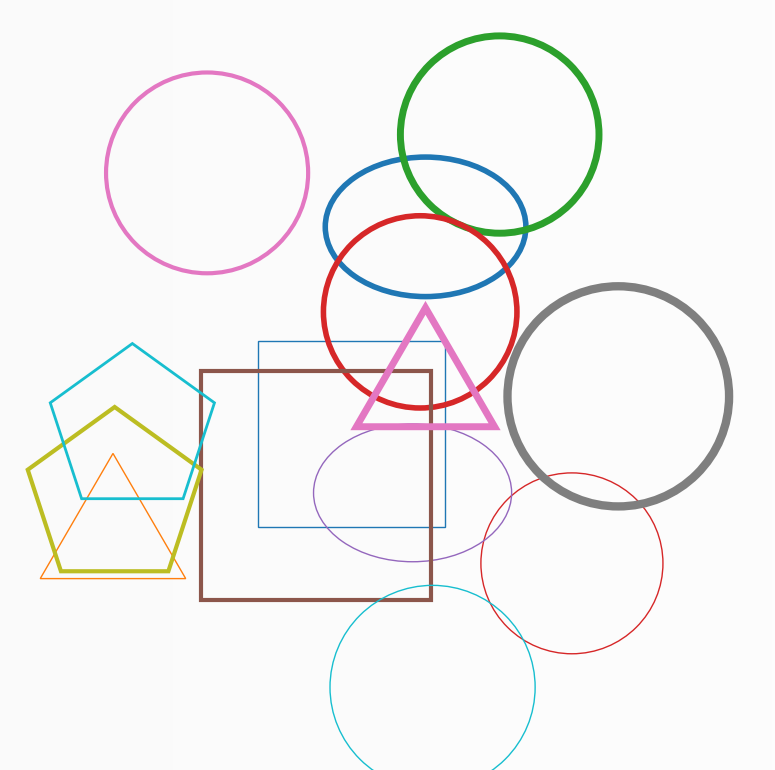[{"shape": "square", "thickness": 0.5, "radius": 0.6, "center": [0.454, 0.436]}, {"shape": "oval", "thickness": 2, "radius": 0.65, "center": [0.549, 0.705]}, {"shape": "triangle", "thickness": 0.5, "radius": 0.54, "center": [0.146, 0.303]}, {"shape": "circle", "thickness": 2.5, "radius": 0.64, "center": [0.645, 0.825]}, {"shape": "circle", "thickness": 2, "radius": 0.62, "center": [0.542, 0.595]}, {"shape": "circle", "thickness": 0.5, "radius": 0.59, "center": [0.738, 0.268]}, {"shape": "oval", "thickness": 0.5, "radius": 0.64, "center": [0.532, 0.36]}, {"shape": "square", "thickness": 1.5, "radius": 0.74, "center": [0.407, 0.37]}, {"shape": "circle", "thickness": 1.5, "radius": 0.65, "center": [0.267, 0.775]}, {"shape": "triangle", "thickness": 2.5, "radius": 0.51, "center": [0.549, 0.497]}, {"shape": "circle", "thickness": 3, "radius": 0.71, "center": [0.798, 0.485]}, {"shape": "pentagon", "thickness": 1.5, "radius": 0.59, "center": [0.148, 0.354]}, {"shape": "circle", "thickness": 0.5, "radius": 0.66, "center": [0.558, 0.107]}, {"shape": "pentagon", "thickness": 1, "radius": 0.56, "center": [0.171, 0.442]}]